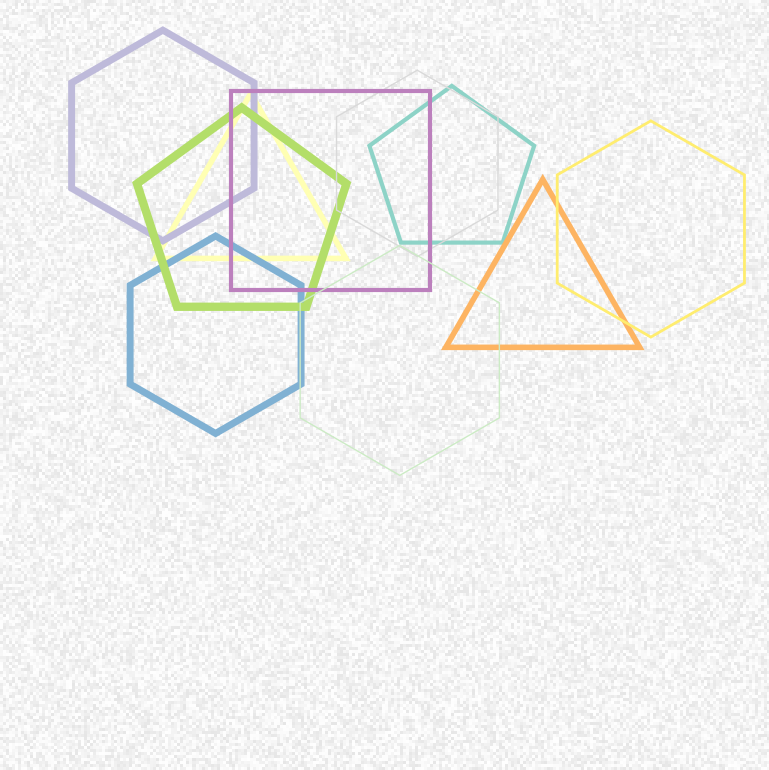[{"shape": "pentagon", "thickness": 1.5, "radius": 0.56, "center": [0.587, 0.776]}, {"shape": "triangle", "thickness": 2, "radius": 0.71, "center": [0.326, 0.736]}, {"shape": "hexagon", "thickness": 2.5, "radius": 0.68, "center": [0.211, 0.824]}, {"shape": "hexagon", "thickness": 2.5, "radius": 0.64, "center": [0.28, 0.565]}, {"shape": "triangle", "thickness": 2, "radius": 0.73, "center": [0.705, 0.622]}, {"shape": "pentagon", "thickness": 3, "radius": 0.71, "center": [0.314, 0.717]}, {"shape": "hexagon", "thickness": 0.5, "radius": 0.61, "center": [0.542, 0.788]}, {"shape": "square", "thickness": 1.5, "radius": 0.65, "center": [0.429, 0.753]}, {"shape": "hexagon", "thickness": 0.5, "radius": 0.75, "center": [0.519, 0.532]}, {"shape": "hexagon", "thickness": 1, "radius": 0.7, "center": [0.845, 0.703]}]